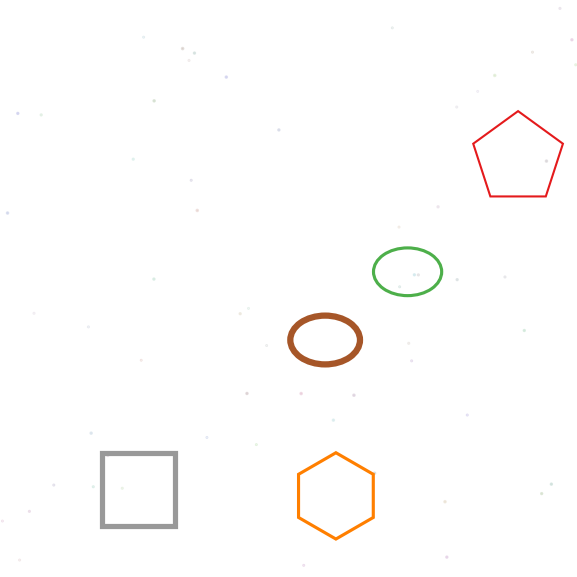[{"shape": "pentagon", "thickness": 1, "radius": 0.41, "center": [0.897, 0.725]}, {"shape": "oval", "thickness": 1.5, "radius": 0.3, "center": [0.706, 0.529]}, {"shape": "hexagon", "thickness": 1.5, "radius": 0.37, "center": [0.582, 0.14]}, {"shape": "oval", "thickness": 3, "radius": 0.3, "center": [0.563, 0.41]}, {"shape": "square", "thickness": 2.5, "radius": 0.32, "center": [0.239, 0.151]}]